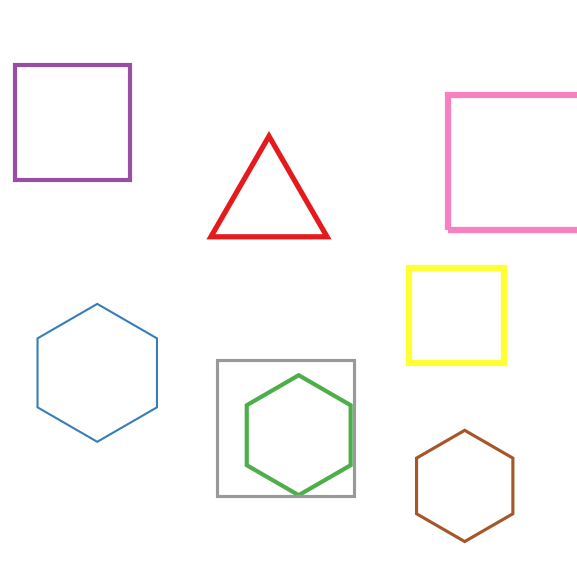[{"shape": "triangle", "thickness": 2.5, "radius": 0.58, "center": [0.466, 0.647]}, {"shape": "hexagon", "thickness": 1, "radius": 0.6, "center": [0.168, 0.354]}, {"shape": "hexagon", "thickness": 2, "radius": 0.52, "center": [0.517, 0.246]}, {"shape": "square", "thickness": 2, "radius": 0.5, "center": [0.126, 0.788]}, {"shape": "square", "thickness": 3, "radius": 0.41, "center": [0.791, 0.453]}, {"shape": "hexagon", "thickness": 1.5, "radius": 0.48, "center": [0.805, 0.158]}, {"shape": "square", "thickness": 3, "radius": 0.59, "center": [0.892, 0.718]}, {"shape": "square", "thickness": 1.5, "radius": 0.59, "center": [0.495, 0.258]}]